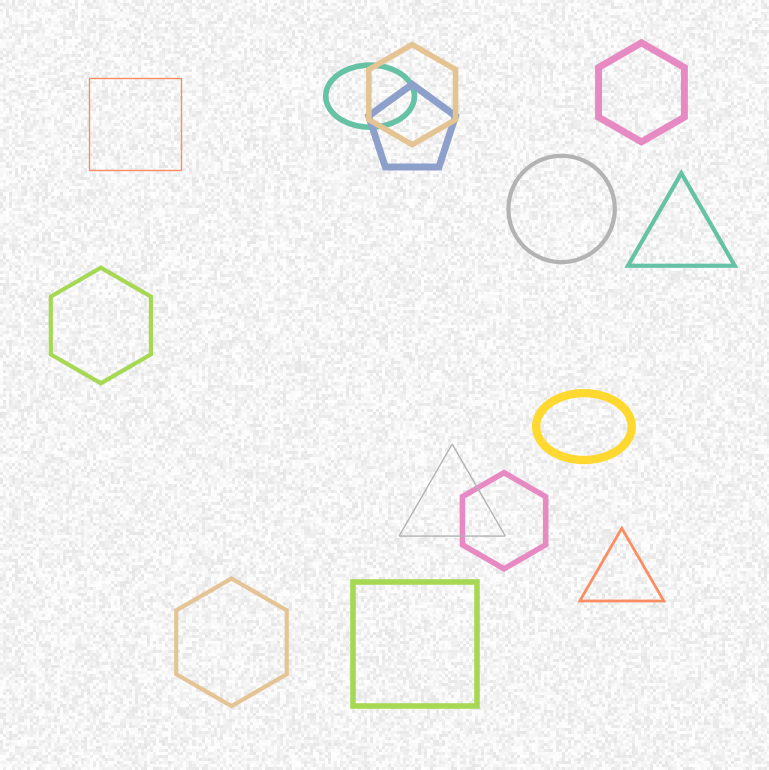[{"shape": "triangle", "thickness": 1.5, "radius": 0.4, "center": [0.885, 0.695]}, {"shape": "oval", "thickness": 2, "radius": 0.29, "center": [0.481, 0.875]}, {"shape": "triangle", "thickness": 1, "radius": 0.31, "center": [0.808, 0.251]}, {"shape": "square", "thickness": 0.5, "radius": 0.3, "center": [0.175, 0.839]}, {"shape": "pentagon", "thickness": 2.5, "radius": 0.3, "center": [0.535, 0.831]}, {"shape": "hexagon", "thickness": 2, "radius": 0.31, "center": [0.655, 0.324]}, {"shape": "hexagon", "thickness": 2.5, "radius": 0.32, "center": [0.833, 0.88]}, {"shape": "hexagon", "thickness": 1.5, "radius": 0.38, "center": [0.131, 0.577]}, {"shape": "square", "thickness": 2, "radius": 0.4, "center": [0.539, 0.163]}, {"shape": "oval", "thickness": 3, "radius": 0.31, "center": [0.758, 0.446]}, {"shape": "hexagon", "thickness": 1.5, "radius": 0.41, "center": [0.301, 0.166]}, {"shape": "hexagon", "thickness": 2, "radius": 0.33, "center": [0.535, 0.877]}, {"shape": "triangle", "thickness": 0.5, "radius": 0.4, "center": [0.587, 0.344]}, {"shape": "circle", "thickness": 1.5, "radius": 0.35, "center": [0.729, 0.729]}]